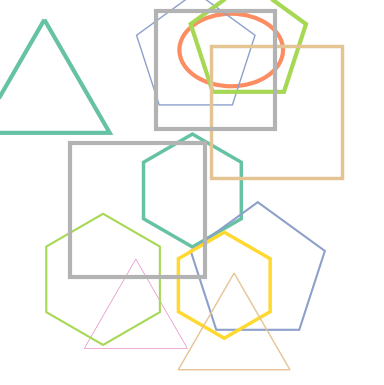[{"shape": "hexagon", "thickness": 2.5, "radius": 0.73, "center": [0.5, 0.505]}, {"shape": "triangle", "thickness": 3, "radius": 0.98, "center": [0.115, 0.753]}, {"shape": "oval", "thickness": 3, "radius": 0.67, "center": [0.601, 0.87]}, {"shape": "pentagon", "thickness": 1, "radius": 0.81, "center": [0.509, 0.858]}, {"shape": "pentagon", "thickness": 1.5, "radius": 0.92, "center": [0.67, 0.292]}, {"shape": "triangle", "thickness": 0.5, "radius": 0.77, "center": [0.353, 0.172]}, {"shape": "pentagon", "thickness": 3, "radius": 0.79, "center": [0.645, 0.889]}, {"shape": "hexagon", "thickness": 1.5, "radius": 0.85, "center": [0.268, 0.274]}, {"shape": "hexagon", "thickness": 2.5, "radius": 0.69, "center": [0.582, 0.259]}, {"shape": "square", "thickness": 2.5, "radius": 0.86, "center": [0.718, 0.708]}, {"shape": "triangle", "thickness": 1, "radius": 0.84, "center": [0.608, 0.123]}, {"shape": "square", "thickness": 3, "radius": 0.77, "center": [0.56, 0.818]}, {"shape": "square", "thickness": 3, "radius": 0.87, "center": [0.357, 0.454]}]